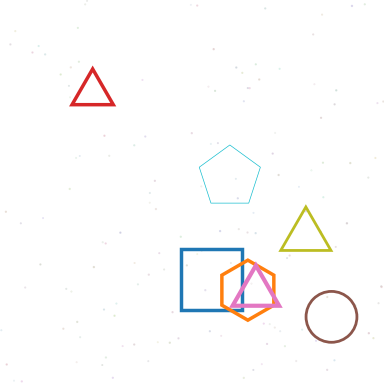[{"shape": "square", "thickness": 2.5, "radius": 0.4, "center": [0.55, 0.274]}, {"shape": "hexagon", "thickness": 2.5, "radius": 0.39, "center": [0.644, 0.246]}, {"shape": "triangle", "thickness": 2.5, "radius": 0.31, "center": [0.241, 0.759]}, {"shape": "circle", "thickness": 2, "radius": 0.33, "center": [0.861, 0.177]}, {"shape": "triangle", "thickness": 3, "radius": 0.35, "center": [0.665, 0.241]}, {"shape": "triangle", "thickness": 2, "radius": 0.38, "center": [0.794, 0.387]}, {"shape": "pentagon", "thickness": 0.5, "radius": 0.42, "center": [0.597, 0.54]}]